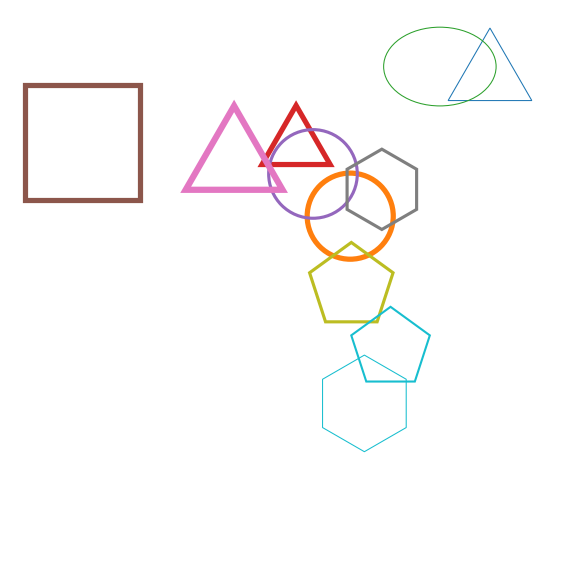[{"shape": "triangle", "thickness": 0.5, "radius": 0.42, "center": [0.848, 0.867]}, {"shape": "circle", "thickness": 2.5, "radius": 0.37, "center": [0.606, 0.625]}, {"shape": "oval", "thickness": 0.5, "radius": 0.49, "center": [0.762, 0.884]}, {"shape": "triangle", "thickness": 2.5, "radius": 0.34, "center": [0.513, 0.748]}, {"shape": "circle", "thickness": 1.5, "radius": 0.38, "center": [0.542, 0.698]}, {"shape": "square", "thickness": 2.5, "radius": 0.5, "center": [0.143, 0.753]}, {"shape": "triangle", "thickness": 3, "radius": 0.48, "center": [0.405, 0.719]}, {"shape": "hexagon", "thickness": 1.5, "radius": 0.35, "center": [0.661, 0.671]}, {"shape": "pentagon", "thickness": 1.5, "radius": 0.38, "center": [0.608, 0.503]}, {"shape": "hexagon", "thickness": 0.5, "radius": 0.42, "center": [0.631, 0.301]}, {"shape": "pentagon", "thickness": 1, "radius": 0.36, "center": [0.676, 0.396]}]